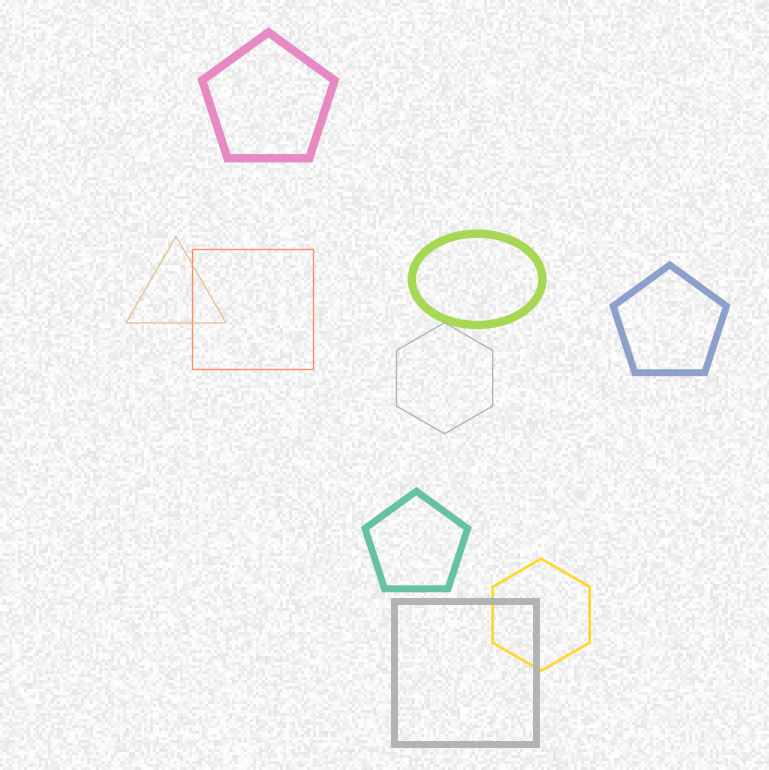[{"shape": "pentagon", "thickness": 2.5, "radius": 0.35, "center": [0.541, 0.292]}, {"shape": "square", "thickness": 0.5, "radius": 0.39, "center": [0.328, 0.599]}, {"shape": "pentagon", "thickness": 2.5, "radius": 0.39, "center": [0.87, 0.579]}, {"shape": "pentagon", "thickness": 3, "radius": 0.45, "center": [0.349, 0.868]}, {"shape": "oval", "thickness": 3, "radius": 0.42, "center": [0.62, 0.637]}, {"shape": "hexagon", "thickness": 1, "radius": 0.36, "center": [0.703, 0.202]}, {"shape": "triangle", "thickness": 0.5, "radius": 0.37, "center": [0.229, 0.618]}, {"shape": "hexagon", "thickness": 0.5, "radius": 0.36, "center": [0.577, 0.509]}, {"shape": "square", "thickness": 2.5, "radius": 0.46, "center": [0.604, 0.127]}]